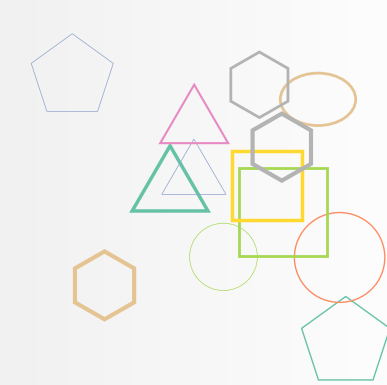[{"shape": "pentagon", "thickness": 1, "radius": 0.6, "center": [0.892, 0.11]}, {"shape": "triangle", "thickness": 2.5, "radius": 0.56, "center": [0.439, 0.508]}, {"shape": "circle", "thickness": 1, "radius": 0.58, "center": [0.876, 0.331]}, {"shape": "triangle", "thickness": 0.5, "radius": 0.48, "center": [0.5, 0.543]}, {"shape": "pentagon", "thickness": 0.5, "radius": 0.56, "center": [0.186, 0.801]}, {"shape": "triangle", "thickness": 1.5, "radius": 0.51, "center": [0.501, 0.679]}, {"shape": "square", "thickness": 2, "radius": 0.57, "center": [0.73, 0.45]}, {"shape": "circle", "thickness": 0.5, "radius": 0.44, "center": [0.577, 0.333]}, {"shape": "square", "thickness": 2.5, "radius": 0.45, "center": [0.689, 0.519]}, {"shape": "hexagon", "thickness": 3, "radius": 0.44, "center": [0.27, 0.259]}, {"shape": "oval", "thickness": 2, "radius": 0.49, "center": [0.821, 0.742]}, {"shape": "hexagon", "thickness": 3, "radius": 0.44, "center": [0.727, 0.618]}, {"shape": "hexagon", "thickness": 2, "radius": 0.43, "center": [0.669, 0.78]}]